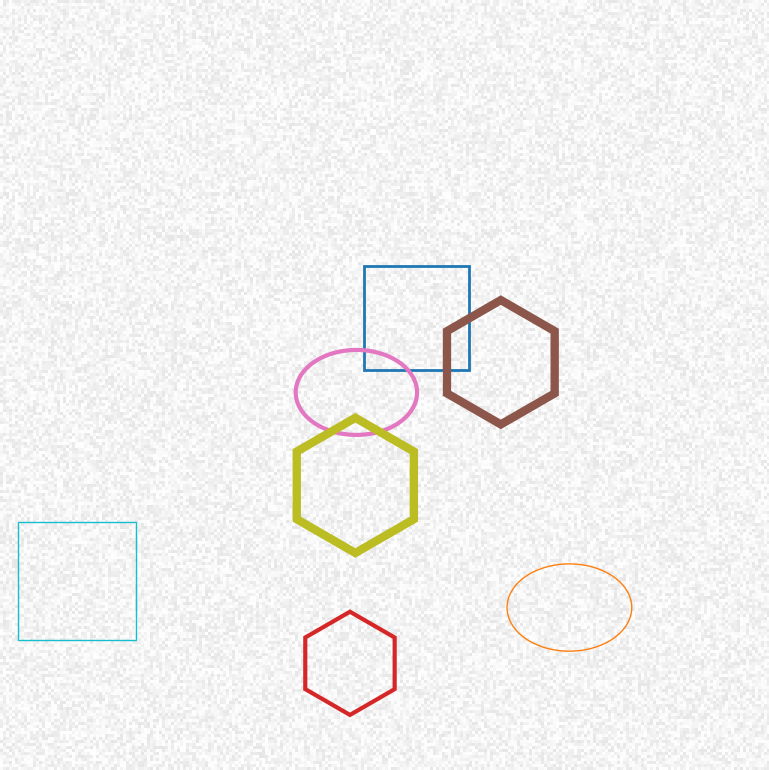[{"shape": "square", "thickness": 1, "radius": 0.34, "center": [0.541, 0.587]}, {"shape": "oval", "thickness": 0.5, "radius": 0.4, "center": [0.739, 0.211]}, {"shape": "hexagon", "thickness": 1.5, "radius": 0.34, "center": [0.455, 0.139]}, {"shape": "hexagon", "thickness": 3, "radius": 0.4, "center": [0.65, 0.53]}, {"shape": "oval", "thickness": 1.5, "radius": 0.39, "center": [0.463, 0.49]}, {"shape": "hexagon", "thickness": 3, "radius": 0.44, "center": [0.461, 0.37]}, {"shape": "square", "thickness": 0.5, "radius": 0.38, "center": [0.1, 0.246]}]